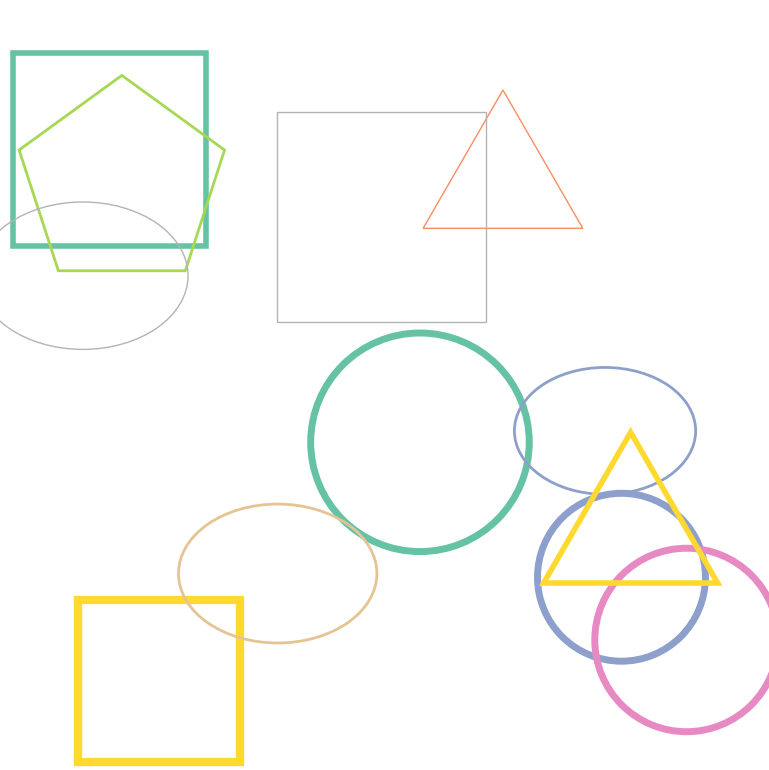[{"shape": "square", "thickness": 2, "radius": 0.63, "center": [0.142, 0.806]}, {"shape": "circle", "thickness": 2.5, "radius": 0.71, "center": [0.545, 0.426]}, {"shape": "triangle", "thickness": 0.5, "radius": 0.6, "center": [0.653, 0.763]}, {"shape": "circle", "thickness": 2.5, "radius": 0.55, "center": [0.807, 0.25]}, {"shape": "oval", "thickness": 1, "radius": 0.59, "center": [0.786, 0.44]}, {"shape": "circle", "thickness": 2.5, "radius": 0.6, "center": [0.892, 0.169]}, {"shape": "pentagon", "thickness": 1, "radius": 0.7, "center": [0.158, 0.762]}, {"shape": "square", "thickness": 3, "radius": 0.53, "center": [0.206, 0.116]}, {"shape": "triangle", "thickness": 2, "radius": 0.65, "center": [0.819, 0.308]}, {"shape": "oval", "thickness": 1, "radius": 0.64, "center": [0.361, 0.255]}, {"shape": "square", "thickness": 0.5, "radius": 0.68, "center": [0.496, 0.718]}, {"shape": "oval", "thickness": 0.5, "radius": 0.68, "center": [0.108, 0.642]}]